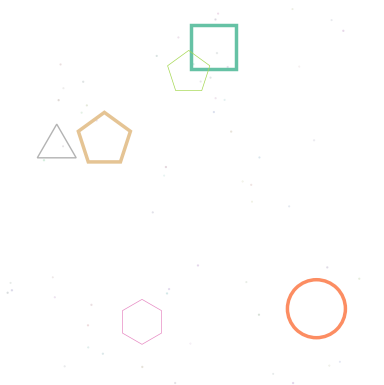[{"shape": "square", "thickness": 2.5, "radius": 0.29, "center": [0.555, 0.878]}, {"shape": "circle", "thickness": 2.5, "radius": 0.38, "center": [0.822, 0.198]}, {"shape": "hexagon", "thickness": 0.5, "radius": 0.29, "center": [0.369, 0.164]}, {"shape": "pentagon", "thickness": 0.5, "radius": 0.29, "center": [0.49, 0.811]}, {"shape": "pentagon", "thickness": 2.5, "radius": 0.36, "center": [0.271, 0.637]}, {"shape": "triangle", "thickness": 1, "radius": 0.29, "center": [0.147, 0.619]}]